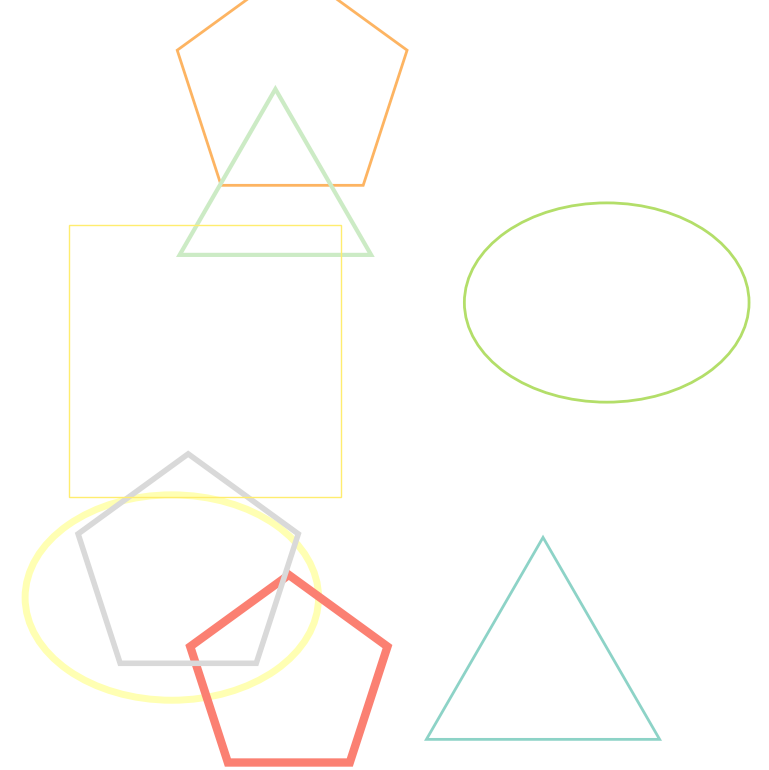[{"shape": "triangle", "thickness": 1, "radius": 0.87, "center": [0.705, 0.127]}, {"shape": "oval", "thickness": 2.5, "radius": 0.95, "center": [0.223, 0.224]}, {"shape": "pentagon", "thickness": 3, "radius": 0.67, "center": [0.375, 0.119]}, {"shape": "pentagon", "thickness": 1, "radius": 0.78, "center": [0.379, 0.886]}, {"shape": "oval", "thickness": 1, "radius": 0.92, "center": [0.788, 0.607]}, {"shape": "pentagon", "thickness": 2, "radius": 0.75, "center": [0.244, 0.26]}, {"shape": "triangle", "thickness": 1.5, "radius": 0.72, "center": [0.358, 0.741]}, {"shape": "square", "thickness": 0.5, "radius": 0.88, "center": [0.266, 0.531]}]